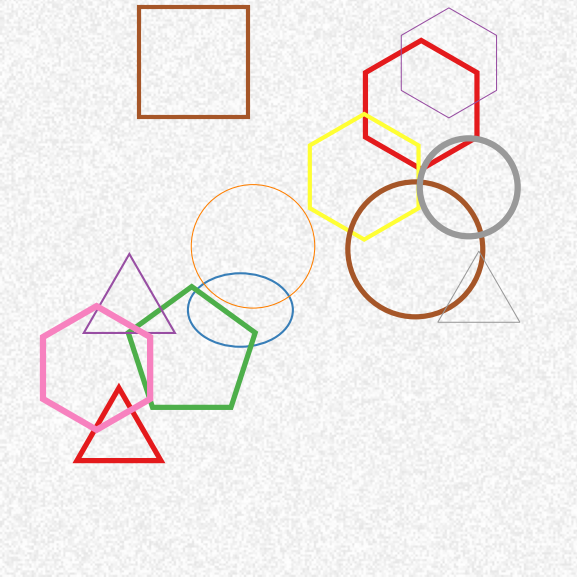[{"shape": "triangle", "thickness": 2.5, "radius": 0.42, "center": [0.206, 0.244]}, {"shape": "hexagon", "thickness": 2.5, "radius": 0.56, "center": [0.729, 0.818]}, {"shape": "oval", "thickness": 1, "radius": 0.45, "center": [0.416, 0.462]}, {"shape": "pentagon", "thickness": 2.5, "radius": 0.58, "center": [0.332, 0.387]}, {"shape": "hexagon", "thickness": 0.5, "radius": 0.48, "center": [0.777, 0.89]}, {"shape": "triangle", "thickness": 1, "radius": 0.46, "center": [0.224, 0.468]}, {"shape": "circle", "thickness": 0.5, "radius": 0.53, "center": [0.438, 0.573]}, {"shape": "hexagon", "thickness": 2, "radius": 0.54, "center": [0.631, 0.693]}, {"shape": "circle", "thickness": 2.5, "radius": 0.58, "center": [0.719, 0.567]}, {"shape": "square", "thickness": 2, "radius": 0.47, "center": [0.336, 0.892]}, {"shape": "hexagon", "thickness": 3, "radius": 0.54, "center": [0.167, 0.362]}, {"shape": "circle", "thickness": 3, "radius": 0.42, "center": [0.812, 0.675]}, {"shape": "triangle", "thickness": 0.5, "radius": 0.41, "center": [0.829, 0.482]}]